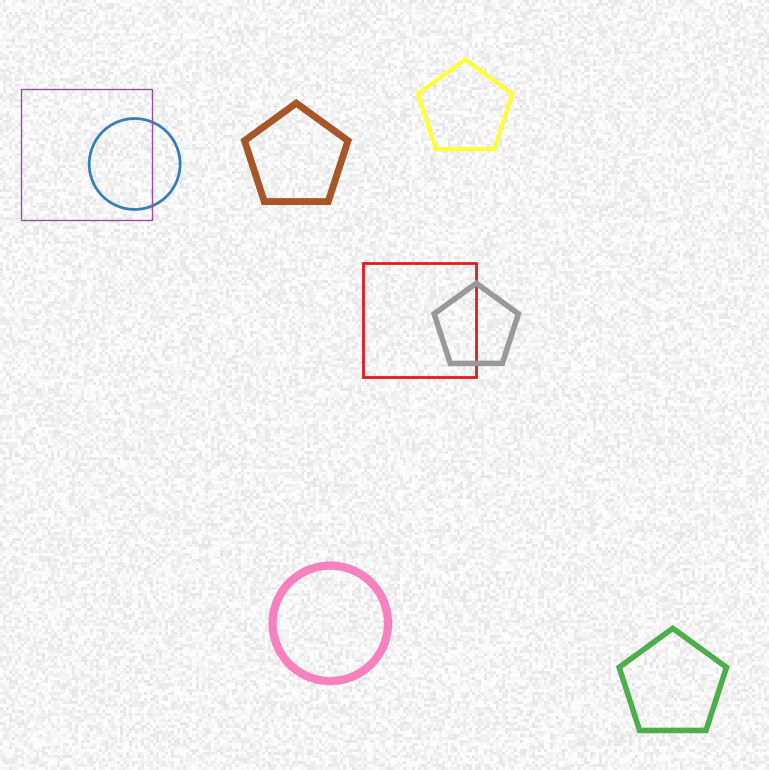[{"shape": "square", "thickness": 1, "radius": 0.37, "center": [0.545, 0.584]}, {"shape": "circle", "thickness": 1, "radius": 0.3, "center": [0.175, 0.787]}, {"shape": "pentagon", "thickness": 2, "radius": 0.37, "center": [0.874, 0.111]}, {"shape": "square", "thickness": 0.5, "radius": 0.43, "center": [0.112, 0.8]}, {"shape": "pentagon", "thickness": 1.5, "radius": 0.32, "center": [0.604, 0.858]}, {"shape": "pentagon", "thickness": 2.5, "radius": 0.35, "center": [0.385, 0.795]}, {"shape": "circle", "thickness": 3, "radius": 0.37, "center": [0.429, 0.19]}, {"shape": "pentagon", "thickness": 2, "radius": 0.29, "center": [0.619, 0.575]}]